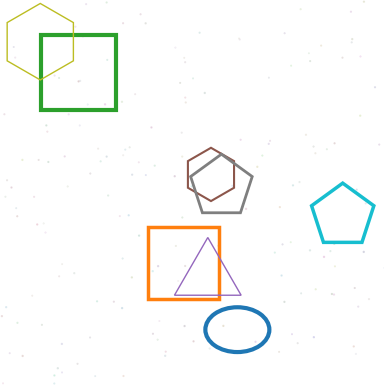[{"shape": "oval", "thickness": 3, "radius": 0.42, "center": [0.617, 0.144]}, {"shape": "square", "thickness": 2.5, "radius": 0.46, "center": [0.476, 0.317]}, {"shape": "square", "thickness": 3, "radius": 0.49, "center": [0.203, 0.812]}, {"shape": "triangle", "thickness": 1, "radius": 0.5, "center": [0.54, 0.283]}, {"shape": "hexagon", "thickness": 1.5, "radius": 0.35, "center": [0.548, 0.547]}, {"shape": "pentagon", "thickness": 2, "radius": 0.42, "center": [0.575, 0.515]}, {"shape": "hexagon", "thickness": 1, "radius": 0.5, "center": [0.105, 0.892]}, {"shape": "pentagon", "thickness": 2.5, "radius": 0.43, "center": [0.89, 0.439]}]